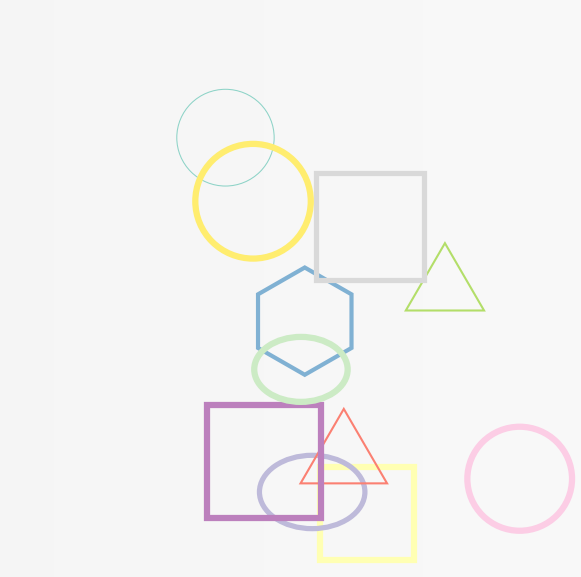[{"shape": "circle", "thickness": 0.5, "radius": 0.42, "center": [0.388, 0.761]}, {"shape": "square", "thickness": 3, "radius": 0.4, "center": [0.631, 0.111]}, {"shape": "oval", "thickness": 2.5, "radius": 0.45, "center": [0.537, 0.147]}, {"shape": "triangle", "thickness": 1, "radius": 0.43, "center": [0.591, 0.205]}, {"shape": "hexagon", "thickness": 2, "radius": 0.46, "center": [0.524, 0.443]}, {"shape": "triangle", "thickness": 1, "radius": 0.39, "center": [0.765, 0.5]}, {"shape": "circle", "thickness": 3, "radius": 0.45, "center": [0.894, 0.17]}, {"shape": "square", "thickness": 2.5, "radius": 0.46, "center": [0.637, 0.607]}, {"shape": "square", "thickness": 3, "radius": 0.49, "center": [0.454, 0.2]}, {"shape": "oval", "thickness": 3, "radius": 0.4, "center": [0.518, 0.36]}, {"shape": "circle", "thickness": 3, "radius": 0.5, "center": [0.435, 0.651]}]